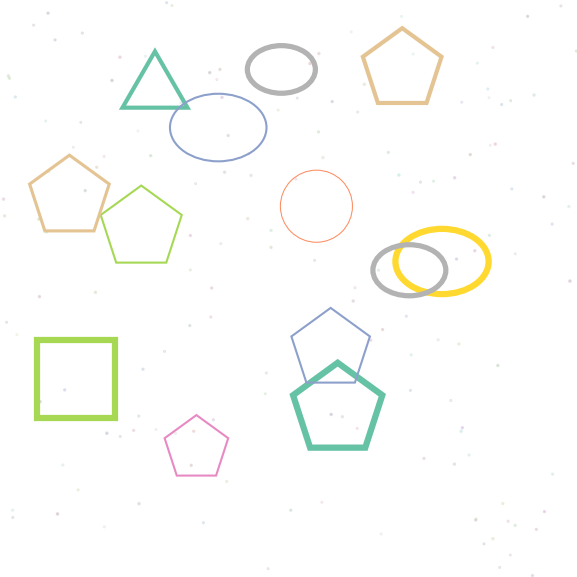[{"shape": "pentagon", "thickness": 3, "radius": 0.41, "center": [0.585, 0.29]}, {"shape": "triangle", "thickness": 2, "radius": 0.32, "center": [0.268, 0.845]}, {"shape": "circle", "thickness": 0.5, "radius": 0.31, "center": [0.548, 0.642]}, {"shape": "pentagon", "thickness": 1, "radius": 0.36, "center": [0.573, 0.394]}, {"shape": "oval", "thickness": 1, "radius": 0.42, "center": [0.378, 0.778]}, {"shape": "pentagon", "thickness": 1, "radius": 0.29, "center": [0.34, 0.222]}, {"shape": "pentagon", "thickness": 1, "radius": 0.37, "center": [0.245, 0.604]}, {"shape": "square", "thickness": 3, "radius": 0.34, "center": [0.132, 0.344]}, {"shape": "oval", "thickness": 3, "radius": 0.4, "center": [0.765, 0.546]}, {"shape": "pentagon", "thickness": 2, "radius": 0.36, "center": [0.696, 0.879]}, {"shape": "pentagon", "thickness": 1.5, "radius": 0.36, "center": [0.12, 0.658]}, {"shape": "oval", "thickness": 2.5, "radius": 0.29, "center": [0.487, 0.879]}, {"shape": "oval", "thickness": 2.5, "radius": 0.32, "center": [0.709, 0.531]}]